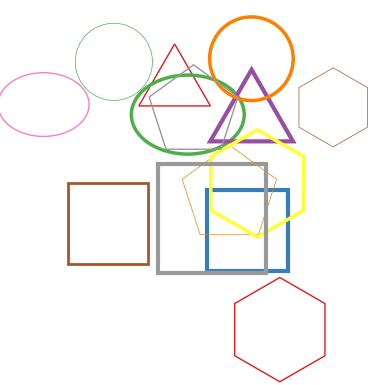[{"shape": "hexagon", "thickness": 1, "radius": 0.68, "center": [0.727, 0.144]}, {"shape": "triangle", "thickness": 1, "radius": 0.54, "center": [0.453, 0.778]}, {"shape": "square", "thickness": 3, "radius": 0.53, "center": [0.642, 0.401]}, {"shape": "oval", "thickness": 2.5, "radius": 0.73, "center": [0.488, 0.702]}, {"shape": "circle", "thickness": 0.5, "radius": 0.5, "center": [0.296, 0.839]}, {"shape": "triangle", "thickness": 3, "radius": 0.62, "center": [0.653, 0.695]}, {"shape": "pentagon", "thickness": 0.5, "radius": 0.64, "center": [0.596, 0.495]}, {"shape": "circle", "thickness": 2.5, "radius": 0.54, "center": [0.653, 0.847]}, {"shape": "hexagon", "thickness": 2.5, "radius": 0.7, "center": [0.668, 0.524]}, {"shape": "square", "thickness": 2, "radius": 0.52, "center": [0.28, 0.419]}, {"shape": "hexagon", "thickness": 0.5, "radius": 0.51, "center": [0.865, 0.721]}, {"shape": "oval", "thickness": 1, "radius": 0.59, "center": [0.113, 0.728]}, {"shape": "square", "thickness": 3, "radius": 0.7, "center": [0.55, 0.433]}, {"shape": "pentagon", "thickness": 1, "radius": 0.61, "center": [0.503, 0.71]}]